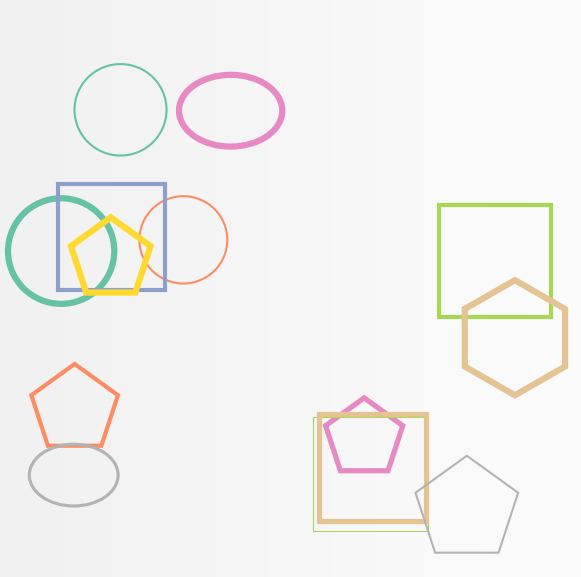[{"shape": "circle", "thickness": 1, "radius": 0.4, "center": [0.207, 0.809]}, {"shape": "circle", "thickness": 3, "radius": 0.46, "center": [0.105, 0.564]}, {"shape": "pentagon", "thickness": 2, "radius": 0.39, "center": [0.128, 0.291]}, {"shape": "circle", "thickness": 1, "radius": 0.38, "center": [0.315, 0.584]}, {"shape": "square", "thickness": 2, "radius": 0.46, "center": [0.192, 0.589]}, {"shape": "oval", "thickness": 3, "radius": 0.44, "center": [0.397, 0.807]}, {"shape": "pentagon", "thickness": 2.5, "radius": 0.35, "center": [0.627, 0.24]}, {"shape": "square", "thickness": 2, "radius": 0.48, "center": [0.852, 0.548]}, {"shape": "square", "thickness": 0.5, "radius": 0.49, "center": [0.638, 0.178]}, {"shape": "pentagon", "thickness": 3, "radius": 0.36, "center": [0.191, 0.551]}, {"shape": "hexagon", "thickness": 3, "radius": 0.5, "center": [0.886, 0.414]}, {"shape": "square", "thickness": 2.5, "radius": 0.46, "center": [0.641, 0.189]}, {"shape": "pentagon", "thickness": 1, "radius": 0.46, "center": [0.803, 0.117]}, {"shape": "oval", "thickness": 1.5, "radius": 0.38, "center": [0.127, 0.176]}]